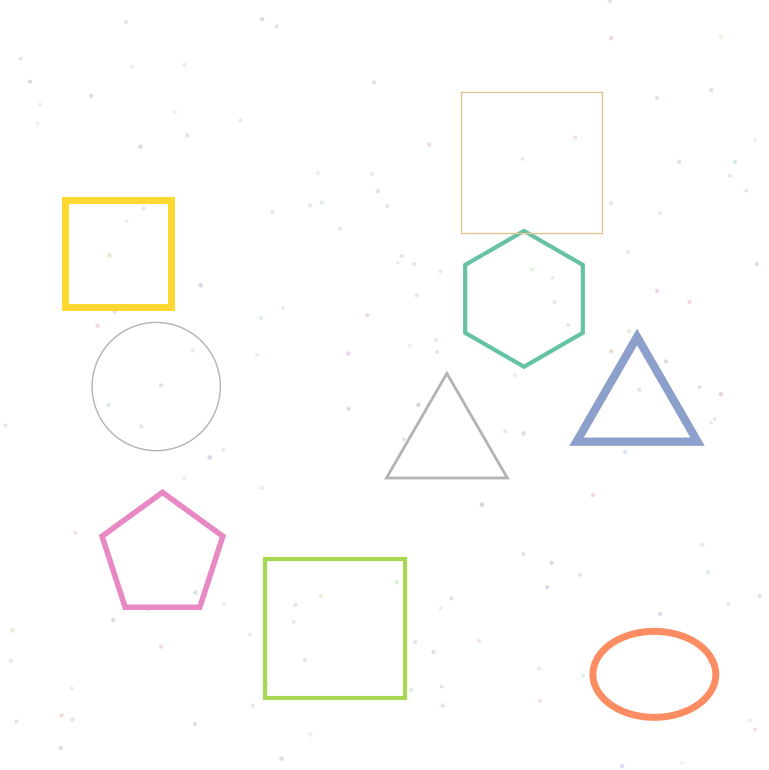[{"shape": "hexagon", "thickness": 1.5, "radius": 0.44, "center": [0.68, 0.612]}, {"shape": "oval", "thickness": 2.5, "radius": 0.4, "center": [0.85, 0.124]}, {"shape": "triangle", "thickness": 3, "radius": 0.45, "center": [0.827, 0.472]}, {"shape": "pentagon", "thickness": 2, "radius": 0.41, "center": [0.211, 0.278]}, {"shape": "square", "thickness": 1.5, "radius": 0.45, "center": [0.435, 0.184]}, {"shape": "square", "thickness": 2.5, "radius": 0.35, "center": [0.153, 0.67]}, {"shape": "square", "thickness": 0.5, "radius": 0.46, "center": [0.69, 0.789]}, {"shape": "triangle", "thickness": 1, "radius": 0.45, "center": [0.58, 0.425]}, {"shape": "circle", "thickness": 0.5, "radius": 0.42, "center": [0.203, 0.498]}]